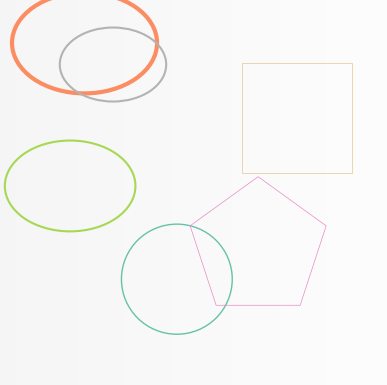[{"shape": "circle", "thickness": 1, "radius": 0.71, "center": [0.456, 0.275]}, {"shape": "oval", "thickness": 3, "radius": 0.94, "center": [0.218, 0.888]}, {"shape": "pentagon", "thickness": 0.5, "radius": 0.92, "center": [0.666, 0.356]}, {"shape": "oval", "thickness": 1.5, "radius": 0.84, "center": [0.181, 0.517]}, {"shape": "square", "thickness": 0.5, "radius": 0.71, "center": [0.766, 0.693]}, {"shape": "oval", "thickness": 1.5, "radius": 0.69, "center": [0.292, 0.832]}]